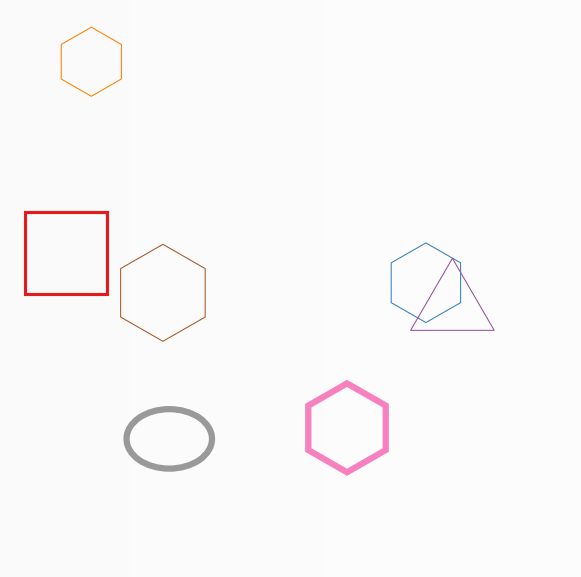[{"shape": "square", "thickness": 1.5, "radius": 0.35, "center": [0.113, 0.561]}, {"shape": "hexagon", "thickness": 0.5, "radius": 0.34, "center": [0.733, 0.51]}, {"shape": "triangle", "thickness": 0.5, "radius": 0.42, "center": [0.778, 0.469]}, {"shape": "hexagon", "thickness": 0.5, "radius": 0.3, "center": [0.157, 0.892]}, {"shape": "hexagon", "thickness": 0.5, "radius": 0.42, "center": [0.28, 0.492]}, {"shape": "hexagon", "thickness": 3, "radius": 0.38, "center": [0.597, 0.258]}, {"shape": "oval", "thickness": 3, "radius": 0.37, "center": [0.291, 0.239]}]